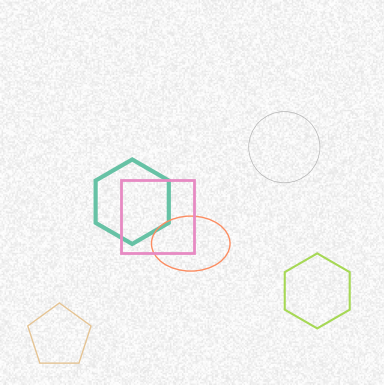[{"shape": "hexagon", "thickness": 3, "radius": 0.55, "center": [0.343, 0.476]}, {"shape": "oval", "thickness": 1, "radius": 0.51, "center": [0.495, 0.367]}, {"shape": "square", "thickness": 2, "radius": 0.47, "center": [0.409, 0.438]}, {"shape": "hexagon", "thickness": 1.5, "radius": 0.49, "center": [0.824, 0.244]}, {"shape": "pentagon", "thickness": 1, "radius": 0.43, "center": [0.154, 0.127]}, {"shape": "circle", "thickness": 0.5, "radius": 0.46, "center": [0.738, 0.618]}]